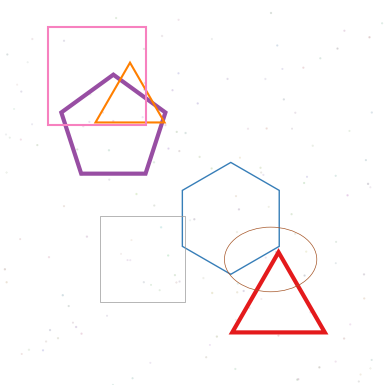[{"shape": "triangle", "thickness": 3, "radius": 0.69, "center": [0.723, 0.206]}, {"shape": "hexagon", "thickness": 1, "radius": 0.73, "center": [0.599, 0.433]}, {"shape": "pentagon", "thickness": 3, "radius": 0.71, "center": [0.294, 0.664]}, {"shape": "triangle", "thickness": 1.5, "radius": 0.52, "center": [0.338, 0.734]}, {"shape": "oval", "thickness": 0.5, "radius": 0.6, "center": [0.703, 0.326]}, {"shape": "square", "thickness": 1.5, "radius": 0.64, "center": [0.252, 0.802]}, {"shape": "square", "thickness": 0.5, "radius": 0.56, "center": [0.37, 0.328]}]